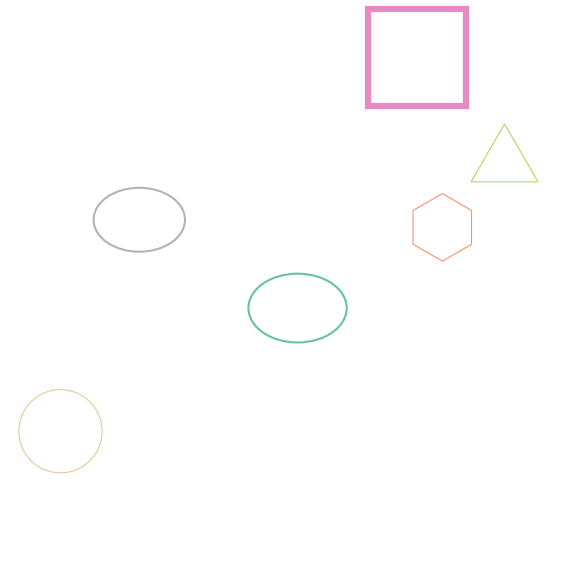[{"shape": "oval", "thickness": 1, "radius": 0.43, "center": [0.515, 0.466]}, {"shape": "hexagon", "thickness": 0.5, "radius": 0.29, "center": [0.766, 0.605]}, {"shape": "square", "thickness": 3, "radius": 0.42, "center": [0.721, 0.9]}, {"shape": "triangle", "thickness": 0.5, "radius": 0.33, "center": [0.874, 0.718]}, {"shape": "circle", "thickness": 0.5, "radius": 0.36, "center": [0.105, 0.252]}, {"shape": "oval", "thickness": 1, "radius": 0.4, "center": [0.241, 0.619]}]